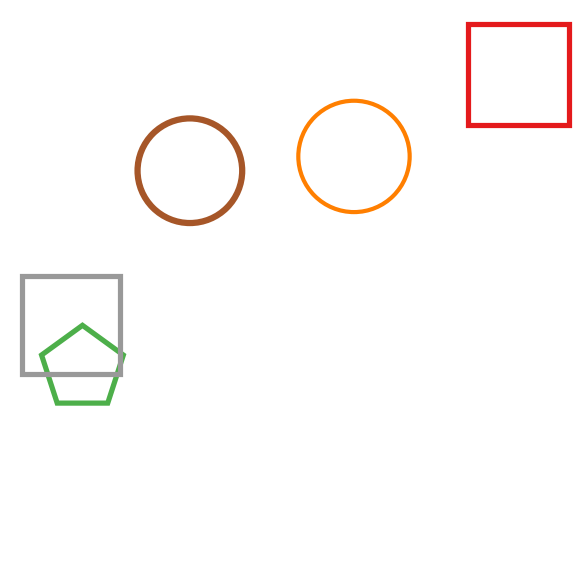[{"shape": "square", "thickness": 2.5, "radius": 0.44, "center": [0.898, 0.87]}, {"shape": "pentagon", "thickness": 2.5, "radius": 0.37, "center": [0.143, 0.361]}, {"shape": "circle", "thickness": 2, "radius": 0.48, "center": [0.613, 0.728]}, {"shape": "circle", "thickness": 3, "radius": 0.45, "center": [0.329, 0.704]}, {"shape": "square", "thickness": 2.5, "radius": 0.42, "center": [0.123, 0.436]}]